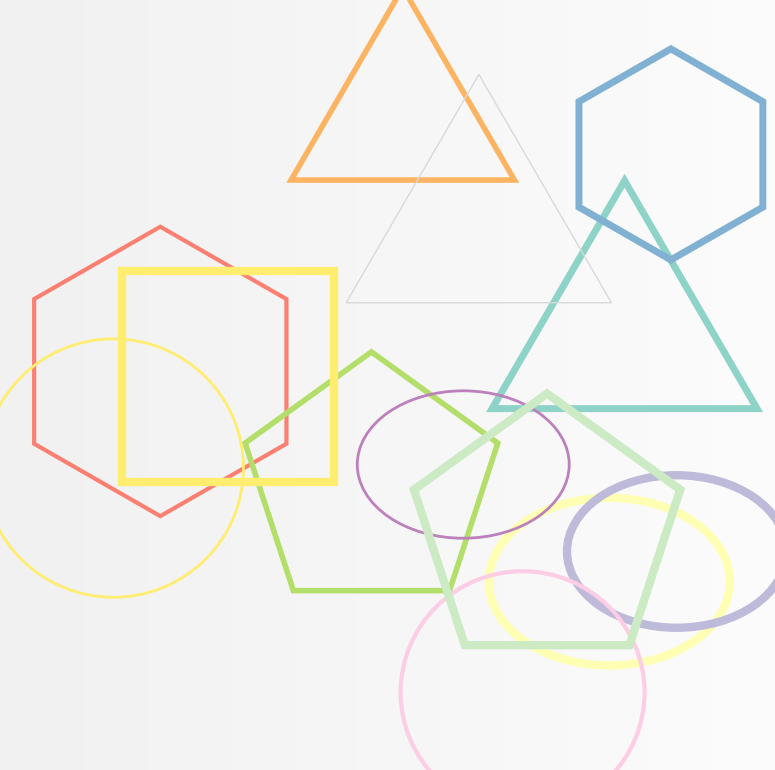[{"shape": "triangle", "thickness": 2.5, "radius": 0.99, "center": [0.806, 0.568]}, {"shape": "oval", "thickness": 3, "radius": 0.78, "center": [0.786, 0.245]}, {"shape": "oval", "thickness": 3, "radius": 0.71, "center": [0.873, 0.284]}, {"shape": "hexagon", "thickness": 1.5, "radius": 0.94, "center": [0.207, 0.518]}, {"shape": "hexagon", "thickness": 2.5, "radius": 0.69, "center": [0.866, 0.8]}, {"shape": "triangle", "thickness": 2, "radius": 0.83, "center": [0.52, 0.849]}, {"shape": "pentagon", "thickness": 2, "radius": 0.86, "center": [0.479, 0.372]}, {"shape": "circle", "thickness": 1.5, "radius": 0.79, "center": [0.674, 0.101]}, {"shape": "triangle", "thickness": 0.5, "radius": 0.99, "center": [0.618, 0.706]}, {"shape": "oval", "thickness": 1, "radius": 0.68, "center": [0.598, 0.397]}, {"shape": "pentagon", "thickness": 3, "radius": 0.9, "center": [0.706, 0.308]}, {"shape": "square", "thickness": 3, "radius": 0.68, "center": [0.294, 0.511]}, {"shape": "circle", "thickness": 1, "radius": 0.84, "center": [0.146, 0.392]}]